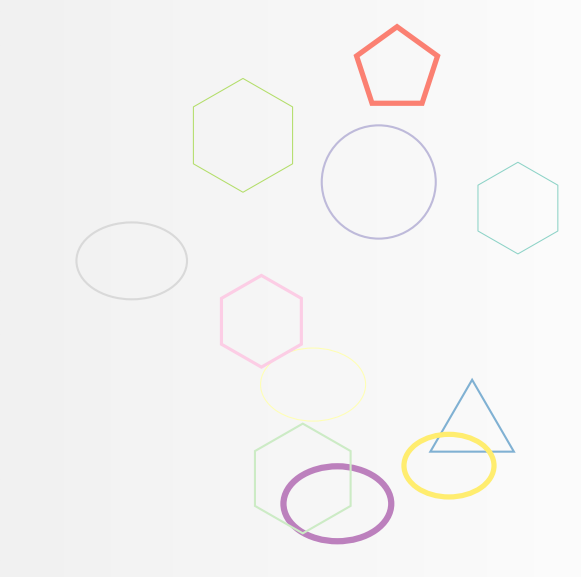[{"shape": "hexagon", "thickness": 0.5, "radius": 0.4, "center": [0.891, 0.639]}, {"shape": "oval", "thickness": 0.5, "radius": 0.45, "center": [0.539, 0.333]}, {"shape": "circle", "thickness": 1, "radius": 0.49, "center": [0.652, 0.684]}, {"shape": "pentagon", "thickness": 2.5, "radius": 0.37, "center": [0.683, 0.88]}, {"shape": "triangle", "thickness": 1, "radius": 0.41, "center": [0.812, 0.259]}, {"shape": "hexagon", "thickness": 0.5, "radius": 0.49, "center": [0.418, 0.765]}, {"shape": "hexagon", "thickness": 1.5, "radius": 0.4, "center": [0.45, 0.443]}, {"shape": "oval", "thickness": 1, "radius": 0.48, "center": [0.227, 0.547]}, {"shape": "oval", "thickness": 3, "radius": 0.46, "center": [0.58, 0.127]}, {"shape": "hexagon", "thickness": 1, "radius": 0.48, "center": [0.521, 0.171]}, {"shape": "oval", "thickness": 2.5, "radius": 0.39, "center": [0.772, 0.193]}]